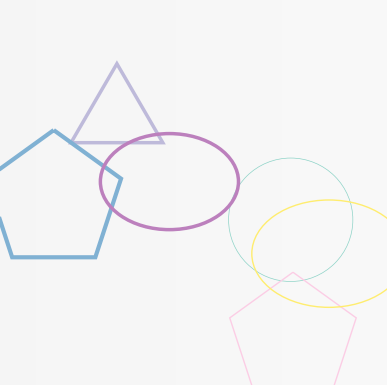[{"shape": "circle", "thickness": 0.5, "radius": 0.8, "center": [0.75, 0.429]}, {"shape": "triangle", "thickness": 2.5, "radius": 0.68, "center": [0.302, 0.698]}, {"shape": "pentagon", "thickness": 3, "radius": 0.91, "center": [0.139, 0.479]}, {"shape": "pentagon", "thickness": 1, "radius": 0.86, "center": [0.756, 0.121]}, {"shape": "oval", "thickness": 2.5, "radius": 0.89, "center": [0.437, 0.528]}, {"shape": "oval", "thickness": 1, "radius": 1.0, "center": [0.849, 0.341]}]